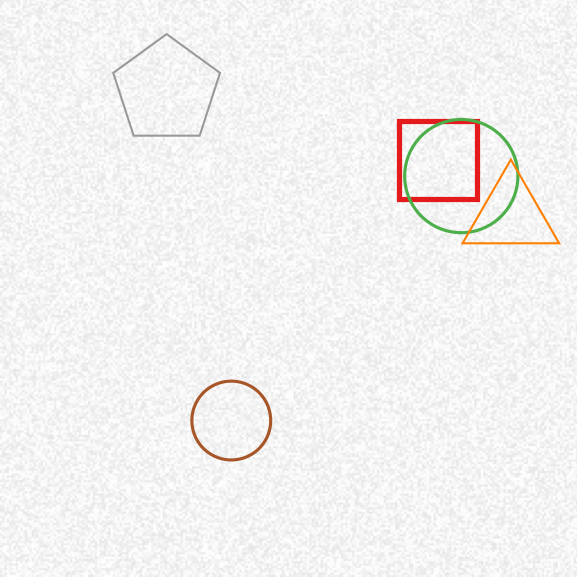[{"shape": "square", "thickness": 2.5, "radius": 0.34, "center": [0.758, 0.722]}, {"shape": "circle", "thickness": 1.5, "radius": 0.49, "center": [0.799, 0.694]}, {"shape": "triangle", "thickness": 1, "radius": 0.48, "center": [0.885, 0.626]}, {"shape": "circle", "thickness": 1.5, "radius": 0.34, "center": [0.4, 0.271]}, {"shape": "pentagon", "thickness": 1, "radius": 0.49, "center": [0.289, 0.843]}]